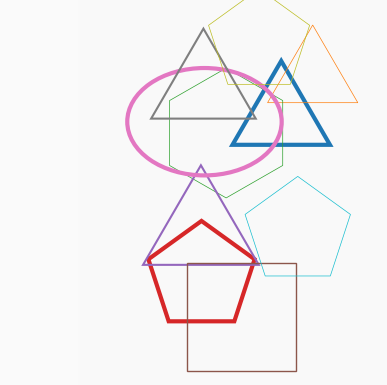[{"shape": "triangle", "thickness": 3, "radius": 0.73, "center": [0.726, 0.696]}, {"shape": "triangle", "thickness": 0.5, "radius": 0.67, "center": [0.807, 0.801]}, {"shape": "hexagon", "thickness": 0.5, "radius": 0.84, "center": [0.584, 0.655]}, {"shape": "pentagon", "thickness": 3, "radius": 0.72, "center": [0.52, 0.282]}, {"shape": "triangle", "thickness": 1.5, "radius": 0.86, "center": [0.518, 0.398]}, {"shape": "square", "thickness": 1, "radius": 0.7, "center": [0.623, 0.177]}, {"shape": "oval", "thickness": 3, "radius": 1.0, "center": [0.528, 0.684]}, {"shape": "triangle", "thickness": 1.5, "radius": 0.78, "center": [0.525, 0.77]}, {"shape": "pentagon", "thickness": 0.5, "radius": 0.69, "center": [0.669, 0.892]}, {"shape": "pentagon", "thickness": 0.5, "radius": 0.71, "center": [0.768, 0.399]}]